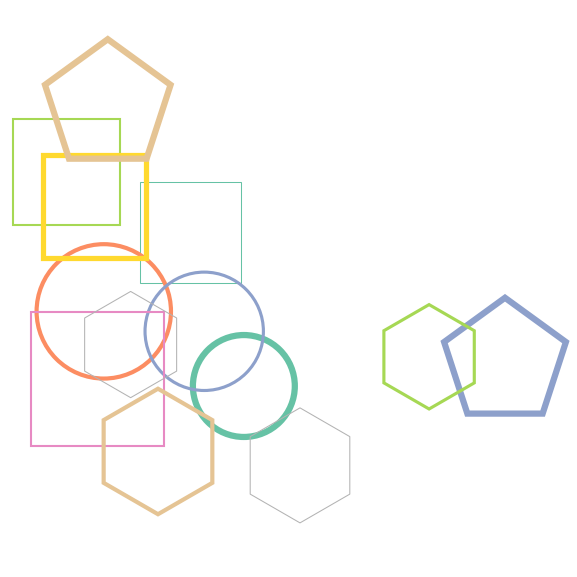[{"shape": "square", "thickness": 0.5, "radius": 0.44, "center": [0.33, 0.597]}, {"shape": "circle", "thickness": 3, "radius": 0.44, "center": [0.422, 0.331]}, {"shape": "circle", "thickness": 2, "radius": 0.58, "center": [0.18, 0.46]}, {"shape": "circle", "thickness": 1.5, "radius": 0.51, "center": [0.354, 0.425]}, {"shape": "pentagon", "thickness": 3, "radius": 0.55, "center": [0.874, 0.373]}, {"shape": "square", "thickness": 1, "radius": 0.58, "center": [0.169, 0.342]}, {"shape": "square", "thickness": 1, "radius": 0.46, "center": [0.115, 0.702]}, {"shape": "hexagon", "thickness": 1.5, "radius": 0.45, "center": [0.743, 0.381]}, {"shape": "square", "thickness": 2.5, "radius": 0.45, "center": [0.164, 0.642]}, {"shape": "pentagon", "thickness": 3, "radius": 0.57, "center": [0.187, 0.817]}, {"shape": "hexagon", "thickness": 2, "radius": 0.54, "center": [0.274, 0.217]}, {"shape": "hexagon", "thickness": 0.5, "radius": 0.46, "center": [0.226, 0.403]}, {"shape": "hexagon", "thickness": 0.5, "radius": 0.5, "center": [0.519, 0.193]}]